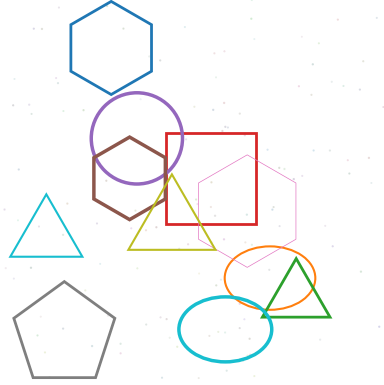[{"shape": "hexagon", "thickness": 2, "radius": 0.6, "center": [0.289, 0.875]}, {"shape": "oval", "thickness": 1.5, "radius": 0.59, "center": [0.701, 0.278]}, {"shape": "triangle", "thickness": 2, "radius": 0.51, "center": [0.769, 0.227]}, {"shape": "square", "thickness": 2, "radius": 0.59, "center": [0.548, 0.537]}, {"shape": "circle", "thickness": 2.5, "radius": 0.59, "center": [0.356, 0.641]}, {"shape": "hexagon", "thickness": 2.5, "radius": 0.54, "center": [0.337, 0.537]}, {"shape": "hexagon", "thickness": 0.5, "radius": 0.73, "center": [0.642, 0.452]}, {"shape": "pentagon", "thickness": 2, "radius": 0.69, "center": [0.167, 0.131]}, {"shape": "triangle", "thickness": 1.5, "radius": 0.65, "center": [0.447, 0.416]}, {"shape": "oval", "thickness": 2.5, "radius": 0.6, "center": [0.585, 0.144]}, {"shape": "triangle", "thickness": 1.5, "radius": 0.54, "center": [0.12, 0.387]}]